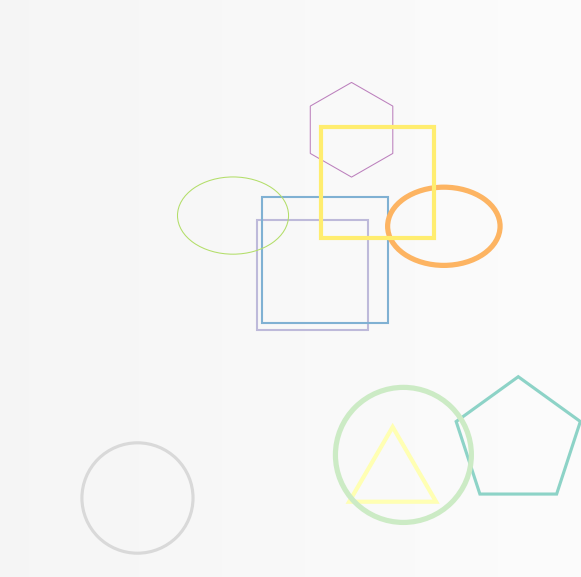[{"shape": "pentagon", "thickness": 1.5, "radius": 0.56, "center": [0.892, 0.235]}, {"shape": "triangle", "thickness": 2, "radius": 0.43, "center": [0.676, 0.174]}, {"shape": "square", "thickness": 1, "radius": 0.48, "center": [0.537, 0.523]}, {"shape": "square", "thickness": 1, "radius": 0.54, "center": [0.559, 0.549]}, {"shape": "oval", "thickness": 2.5, "radius": 0.48, "center": [0.764, 0.607]}, {"shape": "oval", "thickness": 0.5, "radius": 0.48, "center": [0.401, 0.626]}, {"shape": "circle", "thickness": 1.5, "radius": 0.48, "center": [0.237, 0.137]}, {"shape": "hexagon", "thickness": 0.5, "radius": 0.41, "center": [0.605, 0.774]}, {"shape": "circle", "thickness": 2.5, "radius": 0.58, "center": [0.694, 0.211]}, {"shape": "square", "thickness": 2, "radius": 0.48, "center": [0.649, 0.683]}]